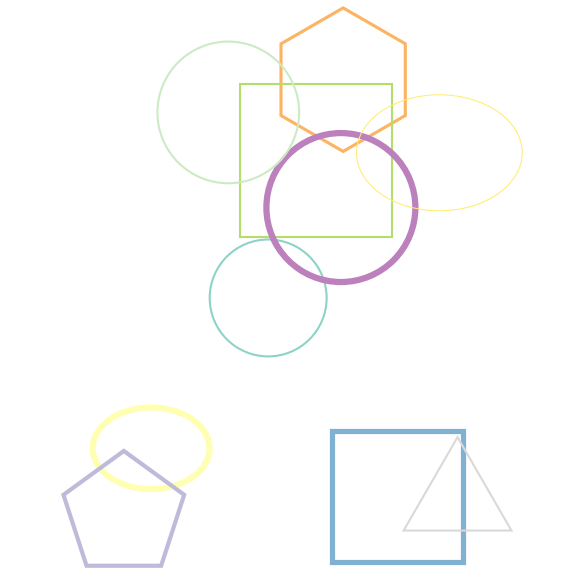[{"shape": "circle", "thickness": 1, "radius": 0.51, "center": [0.464, 0.483]}, {"shape": "oval", "thickness": 3, "radius": 0.51, "center": [0.262, 0.223]}, {"shape": "pentagon", "thickness": 2, "radius": 0.55, "center": [0.214, 0.108]}, {"shape": "square", "thickness": 2.5, "radius": 0.57, "center": [0.688, 0.139]}, {"shape": "hexagon", "thickness": 1.5, "radius": 0.62, "center": [0.594, 0.861]}, {"shape": "square", "thickness": 1, "radius": 0.66, "center": [0.547, 0.721]}, {"shape": "triangle", "thickness": 1, "radius": 0.54, "center": [0.792, 0.134]}, {"shape": "circle", "thickness": 3, "radius": 0.64, "center": [0.59, 0.64]}, {"shape": "circle", "thickness": 1, "radius": 0.61, "center": [0.395, 0.804]}, {"shape": "oval", "thickness": 0.5, "radius": 0.72, "center": [0.761, 0.735]}]